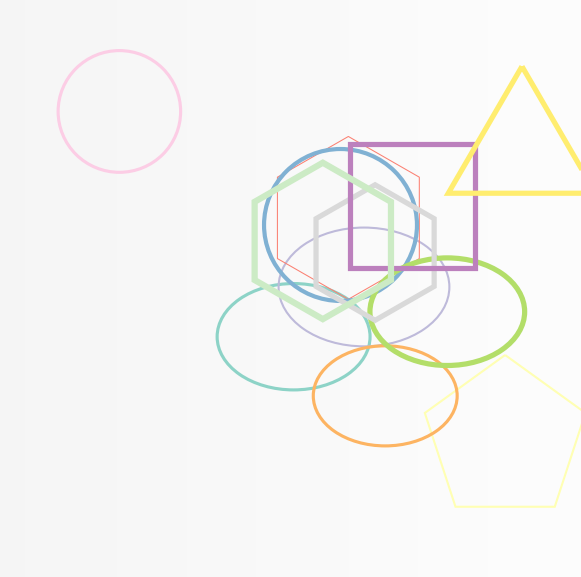[{"shape": "oval", "thickness": 1.5, "radius": 0.66, "center": [0.505, 0.416]}, {"shape": "pentagon", "thickness": 1, "radius": 0.73, "center": [0.869, 0.239]}, {"shape": "oval", "thickness": 1, "radius": 0.73, "center": [0.626, 0.502]}, {"shape": "hexagon", "thickness": 0.5, "radius": 0.7, "center": [0.599, 0.622]}, {"shape": "circle", "thickness": 2, "radius": 0.66, "center": [0.586, 0.61]}, {"shape": "oval", "thickness": 1.5, "radius": 0.62, "center": [0.663, 0.314]}, {"shape": "oval", "thickness": 2.5, "radius": 0.67, "center": [0.77, 0.459]}, {"shape": "circle", "thickness": 1.5, "radius": 0.53, "center": [0.205, 0.806]}, {"shape": "hexagon", "thickness": 2.5, "radius": 0.59, "center": [0.645, 0.562]}, {"shape": "square", "thickness": 2.5, "radius": 0.54, "center": [0.71, 0.642]}, {"shape": "hexagon", "thickness": 3, "radius": 0.68, "center": [0.555, 0.582]}, {"shape": "triangle", "thickness": 2.5, "radius": 0.73, "center": [0.898, 0.738]}]